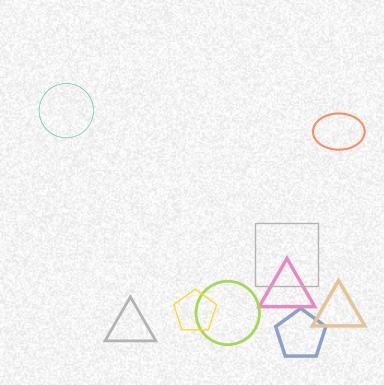[{"shape": "circle", "thickness": 0.5, "radius": 0.35, "center": [0.172, 0.713]}, {"shape": "oval", "thickness": 1.5, "radius": 0.34, "center": [0.88, 0.658]}, {"shape": "pentagon", "thickness": 2.5, "radius": 0.34, "center": [0.781, 0.131]}, {"shape": "triangle", "thickness": 2.5, "radius": 0.42, "center": [0.745, 0.245]}, {"shape": "circle", "thickness": 2, "radius": 0.41, "center": [0.592, 0.187]}, {"shape": "pentagon", "thickness": 1, "radius": 0.29, "center": [0.507, 0.191]}, {"shape": "triangle", "thickness": 2.5, "radius": 0.39, "center": [0.88, 0.193]}, {"shape": "square", "thickness": 1, "radius": 0.41, "center": [0.744, 0.338]}, {"shape": "triangle", "thickness": 2, "radius": 0.38, "center": [0.339, 0.153]}]